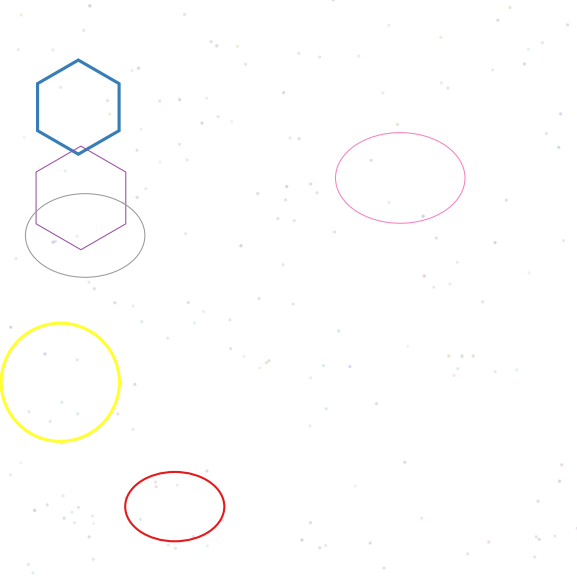[{"shape": "oval", "thickness": 1, "radius": 0.43, "center": [0.303, 0.122]}, {"shape": "hexagon", "thickness": 1.5, "radius": 0.41, "center": [0.136, 0.814]}, {"shape": "hexagon", "thickness": 0.5, "radius": 0.45, "center": [0.14, 0.656]}, {"shape": "circle", "thickness": 1.5, "radius": 0.51, "center": [0.104, 0.337]}, {"shape": "oval", "thickness": 0.5, "radius": 0.56, "center": [0.693, 0.691]}, {"shape": "oval", "thickness": 0.5, "radius": 0.52, "center": [0.147, 0.591]}]